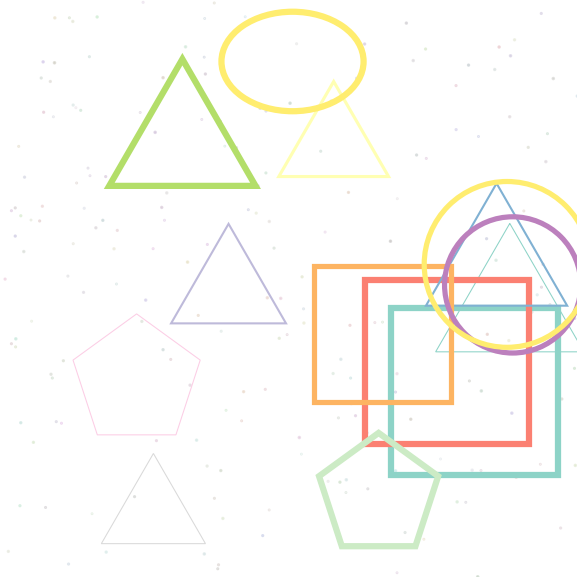[{"shape": "triangle", "thickness": 0.5, "radius": 0.74, "center": [0.883, 0.464]}, {"shape": "square", "thickness": 3, "radius": 0.72, "center": [0.822, 0.321]}, {"shape": "triangle", "thickness": 1.5, "radius": 0.55, "center": [0.578, 0.748]}, {"shape": "triangle", "thickness": 1, "radius": 0.57, "center": [0.396, 0.497]}, {"shape": "square", "thickness": 3, "radius": 0.71, "center": [0.774, 0.372]}, {"shape": "triangle", "thickness": 1, "radius": 0.71, "center": [0.86, 0.54]}, {"shape": "square", "thickness": 2.5, "radius": 0.59, "center": [0.662, 0.421]}, {"shape": "triangle", "thickness": 3, "radius": 0.73, "center": [0.316, 0.75]}, {"shape": "pentagon", "thickness": 0.5, "radius": 0.58, "center": [0.237, 0.34]}, {"shape": "triangle", "thickness": 0.5, "radius": 0.52, "center": [0.266, 0.11]}, {"shape": "circle", "thickness": 2.5, "radius": 0.59, "center": [0.888, 0.506]}, {"shape": "pentagon", "thickness": 3, "radius": 0.54, "center": [0.656, 0.141]}, {"shape": "oval", "thickness": 3, "radius": 0.62, "center": [0.507, 0.893]}, {"shape": "circle", "thickness": 2.5, "radius": 0.72, "center": [0.878, 0.541]}]